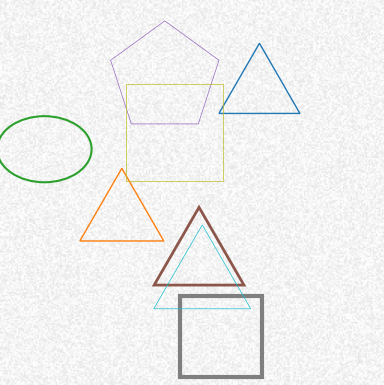[{"shape": "triangle", "thickness": 1, "radius": 0.61, "center": [0.674, 0.766]}, {"shape": "triangle", "thickness": 1, "radius": 0.63, "center": [0.316, 0.437]}, {"shape": "oval", "thickness": 1.5, "radius": 0.61, "center": [0.115, 0.612]}, {"shape": "pentagon", "thickness": 0.5, "radius": 0.74, "center": [0.428, 0.798]}, {"shape": "triangle", "thickness": 2, "radius": 0.67, "center": [0.517, 0.327]}, {"shape": "square", "thickness": 3, "radius": 0.53, "center": [0.574, 0.126]}, {"shape": "square", "thickness": 0.5, "radius": 0.63, "center": [0.453, 0.656]}, {"shape": "triangle", "thickness": 0.5, "radius": 0.73, "center": [0.525, 0.271]}]